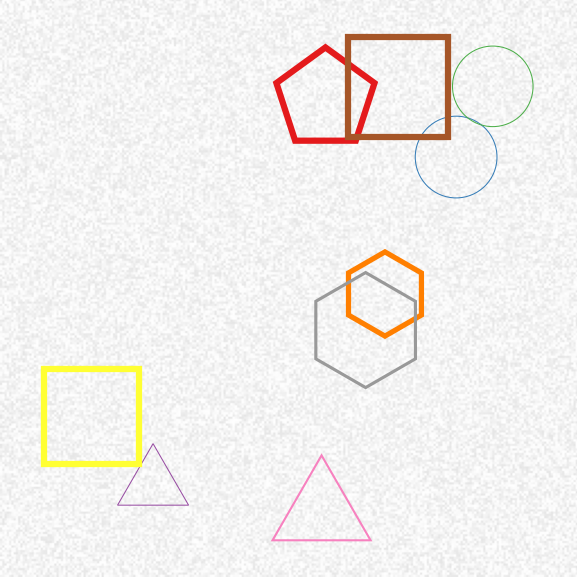[{"shape": "pentagon", "thickness": 3, "radius": 0.45, "center": [0.564, 0.828]}, {"shape": "circle", "thickness": 0.5, "radius": 0.35, "center": [0.79, 0.727]}, {"shape": "circle", "thickness": 0.5, "radius": 0.35, "center": [0.853, 0.85]}, {"shape": "triangle", "thickness": 0.5, "radius": 0.36, "center": [0.265, 0.16]}, {"shape": "hexagon", "thickness": 2.5, "radius": 0.36, "center": [0.667, 0.49]}, {"shape": "square", "thickness": 3, "radius": 0.41, "center": [0.158, 0.278]}, {"shape": "square", "thickness": 3, "radius": 0.43, "center": [0.69, 0.848]}, {"shape": "triangle", "thickness": 1, "radius": 0.49, "center": [0.557, 0.113]}, {"shape": "hexagon", "thickness": 1.5, "radius": 0.5, "center": [0.633, 0.428]}]